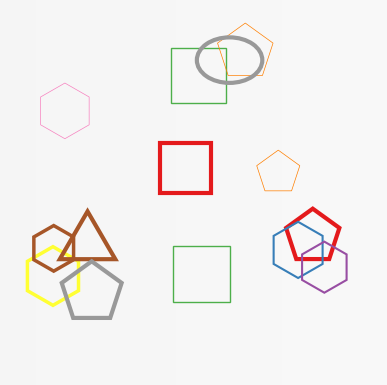[{"shape": "square", "thickness": 3, "radius": 0.33, "center": [0.478, 0.564]}, {"shape": "pentagon", "thickness": 3, "radius": 0.36, "center": [0.807, 0.386]}, {"shape": "hexagon", "thickness": 1.5, "radius": 0.36, "center": [0.769, 0.351]}, {"shape": "square", "thickness": 1, "radius": 0.36, "center": [0.52, 0.289]}, {"shape": "square", "thickness": 1, "radius": 0.35, "center": [0.512, 0.804]}, {"shape": "hexagon", "thickness": 1.5, "radius": 0.33, "center": [0.837, 0.306]}, {"shape": "pentagon", "thickness": 0.5, "radius": 0.29, "center": [0.718, 0.552]}, {"shape": "pentagon", "thickness": 0.5, "radius": 0.38, "center": [0.633, 0.865]}, {"shape": "hexagon", "thickness": 2.5, "radius": 0.38, "center": [0.137, 0.283]}, {"shape": "hexagon", "thickness": 2.5, "radius": 0.3, "center": [0.139, 0.355]}, {"shape": "triangle", "thickness": 3, "radius": 0.41, "center": [0.226, 0.368]}, {"shape": "hexagon", "thickness": 0.5, "radius": 0.36, "center": [0.167, 0.712]}, {"shape": "pentagon", "thickness": 3, "radius": 0.41, "center": [0.237, 0.24]}, {"shape": "oval", "thickness": 3, "radius": 0.42, "center": [0.592, 0.844]}]